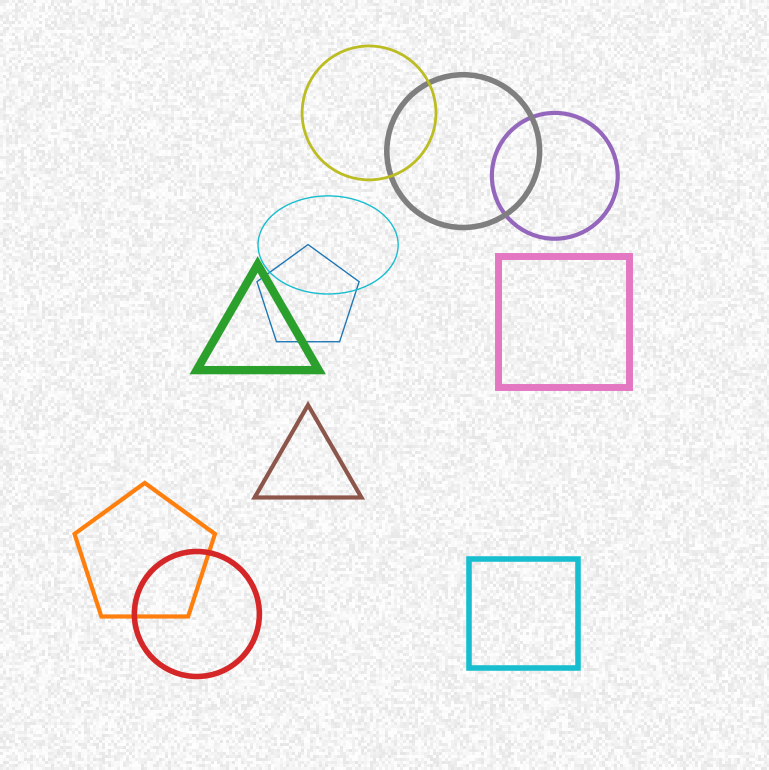[{"shape": "pentagon", "thickness": 0.5, "radius": 0.35, "center": [0.4, 0.613]}, {"shape": "pentagon", "thickness": 1.5, "radius": 0.48, "center": [0.188, 0.277]}, {"shape": "triangle", "thickness": 3, "radius": 0.46, "center": [0.335, 0.565]}, {"shape": "circle", "thickness": 2, "radius": 0.41, "center": [0.256, 0.203]}, {"shape": "circle", "thickness": 1.5, "radius": 0.41, "center": [0.721, 0.772]}, {"shape": "triangle", "thickness": 1.5, "radius": 0.4, "center": [0.4, 0.394]}, {"shape": "square", "thickness": 2.5, "radius": 0.43, "center": [0.732, 0.582]}, {"shape": "circle", "thickness": 2, "radius": 0.5, "center": [0.602, 0.804]}, {"shape": "circle", "thickness": 1, "radius": 0.43, "center": [0.479, 0.853]}, {"shape": "square", "thickness": 2, "radius": 0.35, "center": [0.68, 0.203]}, {"shape": "oval", "thickness": 0.5, "radius": 0.46, "center": [0.426, 0.682]}]